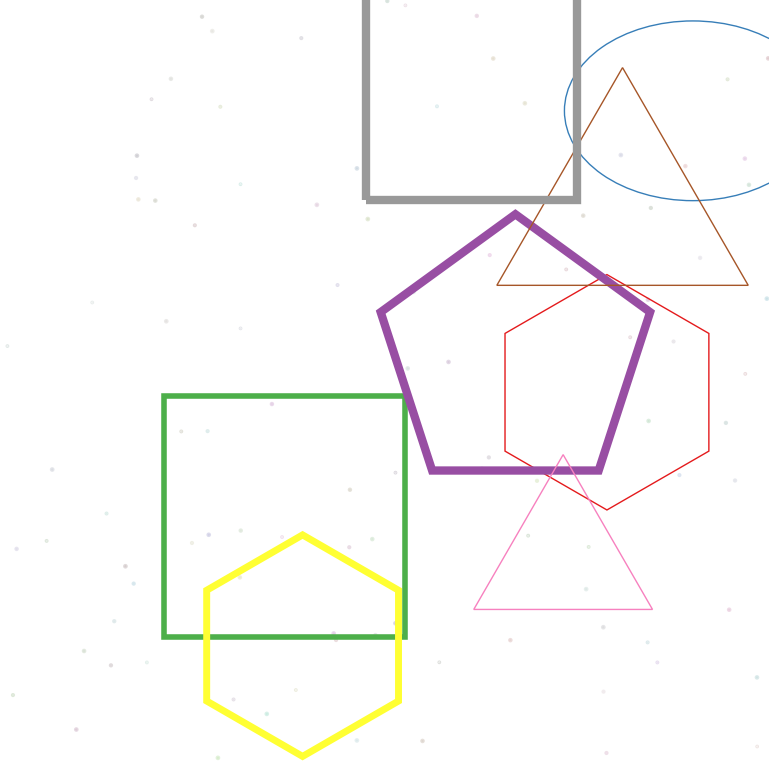[{"shape": "hexagon", "thickness": 0.5, "radius": 0.76, "center": [0.788, 0.491]}, {"shape": "oval", "thickness": 0.5, "radius": 0.83, "center": [0.9, 0.856]}, {"shape": "square", "thickness": 2, "radius": 0.78, "center": [0.37, 0.329]}, {"shape": "pentagon", "thickness": 3, "radius": 0.92, "center": [0.669, 0.538]}, {"shape": "hexagon", "thickness": 2.5, "radius": 0.72, "center": [0.393, 0.162]}, {"shape": "triangle", "thickness": 0.5, "radius": 0.94, "center": [0.808, 0.724]}, {"shape": "triangle", "thickness": 0.5, "radius": 0.67, "center": [0.731, 0.276]}, {"shape": "square", "thickness": 3, "radius": 0.69, "center": [0.612, 0.877]}]